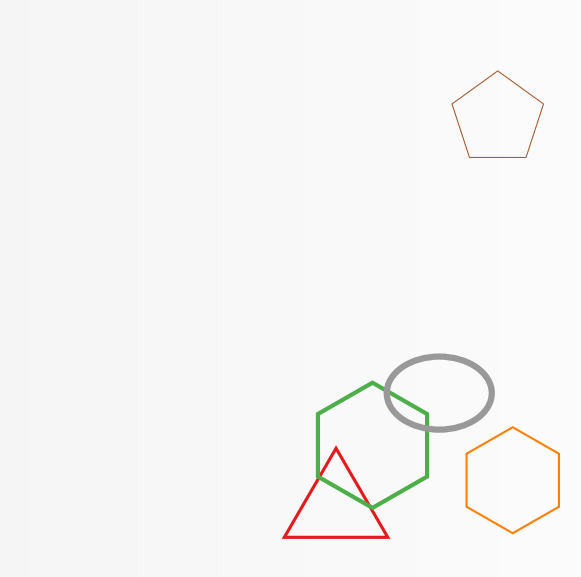[{"shape": "triangle", "thickness": 1.5, "radius": 0.51, "center": [0.578, 0.12]}, {"shape": "hexagon", "thickness": 2, "radius": 0.54, "center": [0.641, 0.228]}, {"shape": "hexagon", "thickness": 1, "radius": 0.46, "center": [0.882, 0.168]}, {"shape": "pentagon", "thickness": 0.5, "radius": 0.41, "center": [0.856, 0.794]}, {"shape": "oval", "thickness": 3, "radius": 0.45, "center": [0.756, 0.318]}]